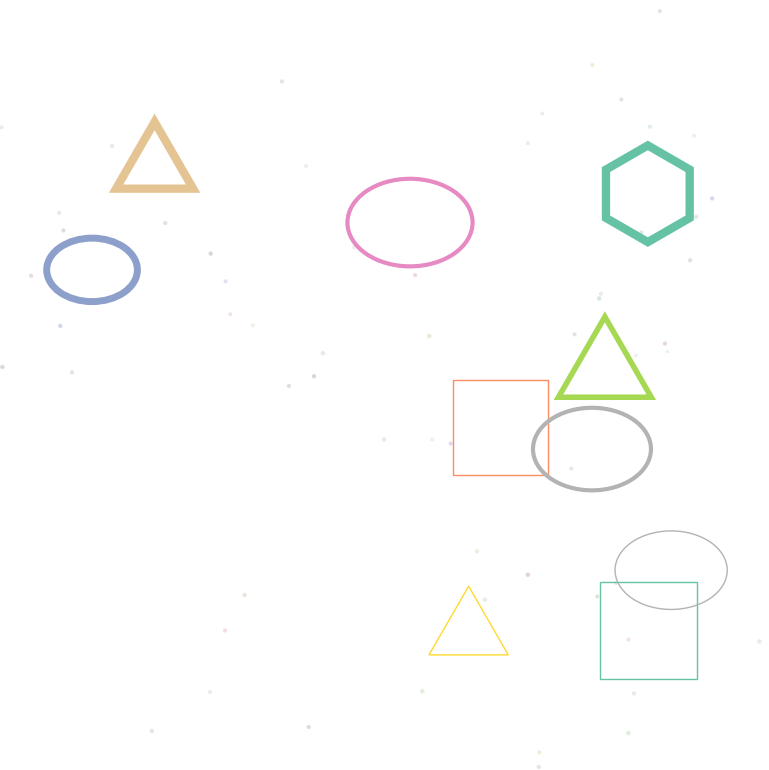[{"shape": "square", "thickness": 0.5, "radius": 0.32, "center": [0.843, 0.181]}, {"shape": "hexagon", "thickness": 3, "radius": 0.31, "center": [0.841, 0.748]}, {"shape": "square", "thickness": 0.5, "radius": 0.31, "center": [0.65, 0.445]}, {"shape": "oval", "thickness": 2.5, "radius": 0.29, "center": [0.12, 0.65]}, {"shape": "oval", "thickness": 1.5, "radius": 0.41, "center": [0.532, 0.711]}, {"shape": "triangle", "thickness": 2, "radius": 0.35, "center": [0.786, 0.519]}, {"shape": "triangle", "thickness": 0.5, "radius": 0.3, "center": [0.609, 0.179]}, {"shape": "triangle", "thickness": 3, "radius": 0.29, "center": [0.201, 0.784]}, {"shape": "oval", "thickness": 1.5, "radius": 0.38, "center": [0.769, 0.417]}, {"shape": "oval", "thickness": 0.5, "radius": 0.36, "center": [0.872, 0.26]}]